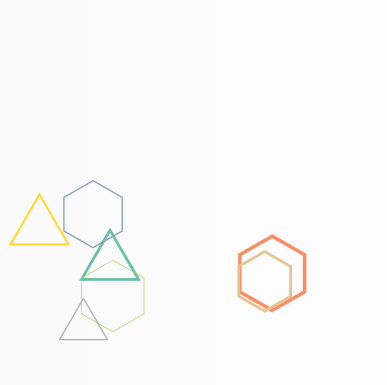[{"shape": "triangle", "thickness": 2, "radius": 0.43, "center": [0.284, 0.317]}, {"shape": "hexagon", "thickness": 2.5, "radius": 0.48, "center": [0.703, 0.29]}, {"shape": "hexagon", "thickness": 1, "radius": 0.44, "center": [0.24, 0.444]}, {"shape": "hexagon", "thickness": 0.5, "radius": 0.46, "center": [0.291, 0.231]}, {"shape": "triangle", "thickness": 1.5, "radius": 0.43, "center": [0.102, 0.408]}, {"shape": "hexagon", "thickness": 2, "radius": 0.39, "center": [0.683, 0.269]}, {"shape": "triangle", "thickness": 1, "radius": 0.36, "center": [0.215, 0.154]}]